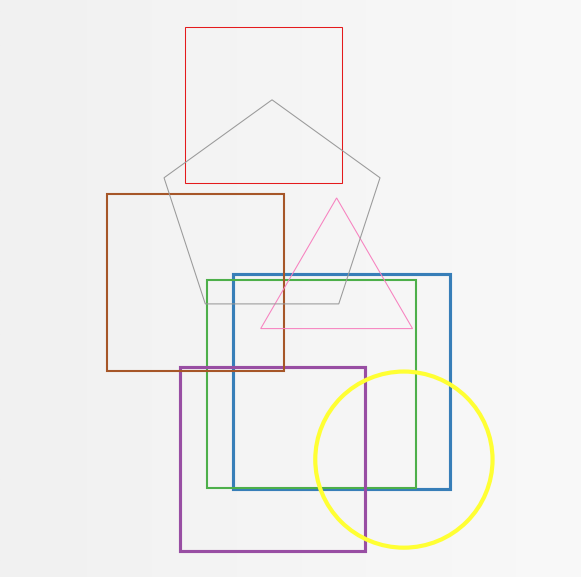[{"shape": "square", "thickness": 0.5, "radius": 0.67, "center": [0.454, 0.818]}, {"shape": "square", "thickness": 1.5, "radius": 0.93, "center": [0.587, 0.338]}, {"shape": "square", "thickness": 1, "radius": 0.9, "center": [0.535, 0.334]}, {"shape": "square", "thickness": 1.5, "radius": 0.8, "center": [0.468, 0.204]}, {"shape": "circle", "thickness": 2, "radius": 0.76, "center": [0.695, 0.203]}, {"shape": "square", "thickness": 1, "radius": 0.76, "center": [0.336, 0.51]}, {"shape": "triangle", "thickness": 0.5, "radius": 0.75, "center": [0.579, 0.506]}, {"shape": "pentagon", "thickness": 0.5, "radius": 0.98, "center": [0.468, 0.631]}]